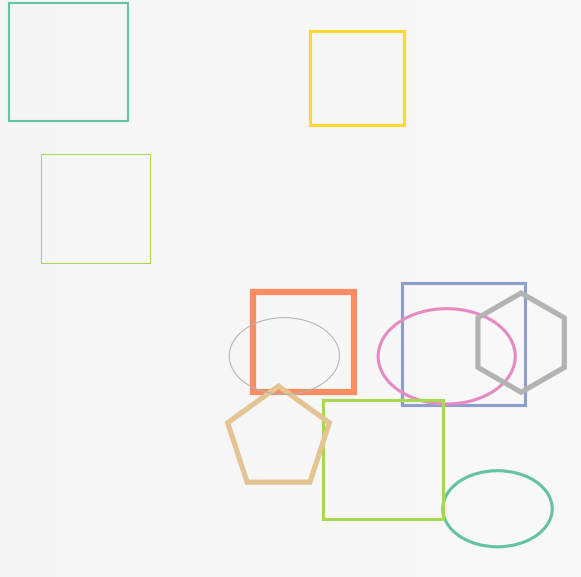[{"shape": "square", "thickness": 1, "radius": 0.51, "center": [0.119, 0.891]}, {"shape": "oval", "thickness": 1.5, "radius": 0.47, "center": [0.856, 0.118]}, {"shape": "square", "thickness": 3, "radius": 0.44, "center": [0.522, 0.407]}, {"shape": "square", "thickness": 1.5, "radius": 0.53, "center": [0.798, 0.403]}, {"shape": "oval", "thickness": 1.5, "radius": 0.59, "center": [0.769, 0.382]}, {"shape": "square", "thickness": 0.5, "radius": 0.47, "center": [0.164, 0.638]}, {"shape": "square", "thickness": 1.5, "radius": 0.52, "center": [0.659, 0.203]}, {"shape": "square", "thickness": 1.5, "radius": 0.41, "center": [0.614, 0.863]}, {"shape": "pentagon", "thickness": 2.5, "radius": 0.46, "center": [0.479, 0.239]}, {"shape": "oval", "thickness": 0.5, "radius": 0.47, "center": [0.489, 0.383]}, {"shape": "hexagon", "thickness": 2.5, "radius": 0.43, "center": [0.897, 0.406]}]